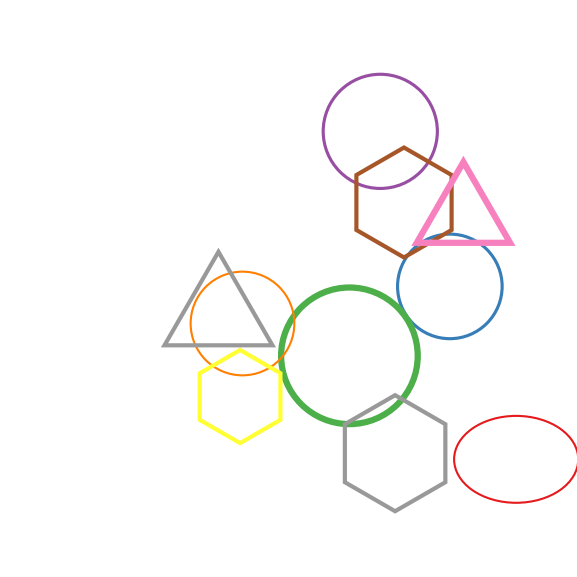[{"shape": "oval", "thickness": 1, "radius": 0.54, "center": [0.894, 0.204]}, {"shape": "circle", "thickness": 1.5, "radius": 0.45, "center": [0.779, 0.503]}, {"shape": "circle", "thickness": 3, "radius": 0.59, "center": [0.605, 0.383]}, {"shape": "circle", "thickness": 1.5, "radius": 0.49, "center": [0.658, 0.772]}, {"shape": "circle", "thickness": 1, "radius": 0.45, "center": [0.42, 0.439]}, {"shape": "hexagon", "thickness": 2, "radius": 0.4, "center": [0.416, 0.312]}, {"shape": "hexagon", "thickness": 2, "radius": 0.48, "center": [0.7, 0.648]}, {"shape": "triangle", "thickness": 3, "radius": 0.47, "center": [0.802, 0.625]}, {"shape": "hexagon", "thickness": 2, "radius": 0.5, "center": [0.684, 0.214]}, {"shape": "triangle", "thickness": 2, "radius": 0.54, "center": [0.378, 0.455]}]